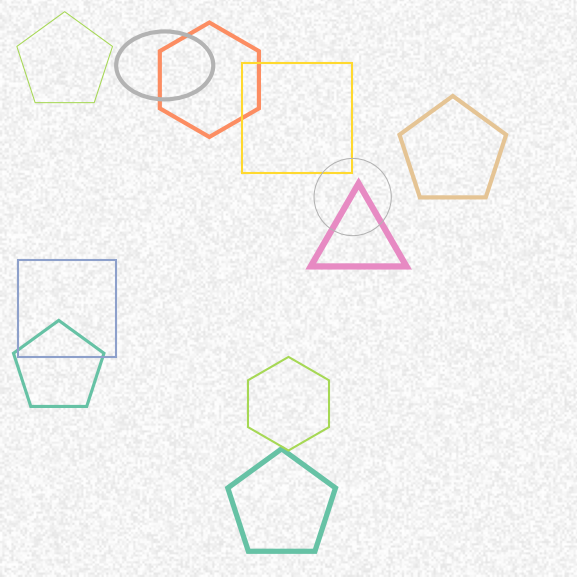[{"shape": "pentagon", "thickness": 1.5, "radius": 0.41, "center": [0.102, 0.362]}, {"shape": "pentagon", "thickness": 2.5, "radius": 0.49, "center": [0.488, 0.124]}, {"shape": "hexagon", "thickness": 2, "radius": 0.5, "center": [0.363, 0.861]}, {"shape": "square", "thickness": 1, "radius": 0.42, "center": [0.116, 0.466]}, {"shape": "triangle", "thickness": 3, "radius": 0.48, "center": [0.621, 0.586]}, {"shape": "pentagon", "thickness": 0.5, "radius": 0.44, "center": [0.112, 0.892]}, {"shape": "hexagon", "thickness": 1, "radius": 0.41, "center": [0.5, 0.3]}, {"shape": "square", "thickness": 1, "radius": 0.48, "center": [0.514, 0.795]}, {"shape": "pentagon", "thickness": 2, "radius": 0.49, "center": [0.784, 0.736]}, {"shape": "circle", "thickness": 0.5, "radius": 0.33, "center": [0.611, 0.658]}, {"shape": "oval", "thickness": 2, "radius": 0.42, "center": [0.285, 0.886]}]